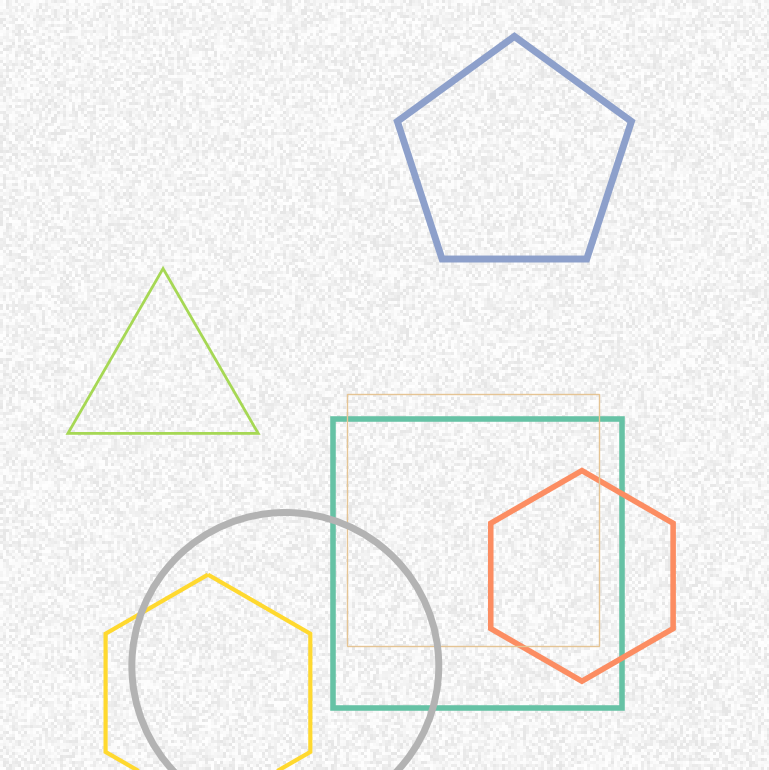[{"shape": "square", "thickness": 2, "radius": 0.94, "center": [0.62, 0.268]}, {"shape": "hexagon", "thickness": 2, "radius": 0.68, "center": [0.756, 0.252]}, {"shape": "pentagon", "thickness": 2.5, "radius": 0.8, "center": [0.668, 0.793]}, {"shape": "triangle", "thickness": 1, "radius": 0.71, "center": [0.212, 0.508]}, {"shape": "hexagon", "thickness": 1.5, "radius": 0.77, "center": [0.27, 0.1]}, {"shape": "square", "thickness": 0.5, "radius": 0.82, "center": [0.614, 0.324]}, {"shape": "circle", "thickness": 2.5, "radius": 1.0, "center": [0.371, 0.135]}]